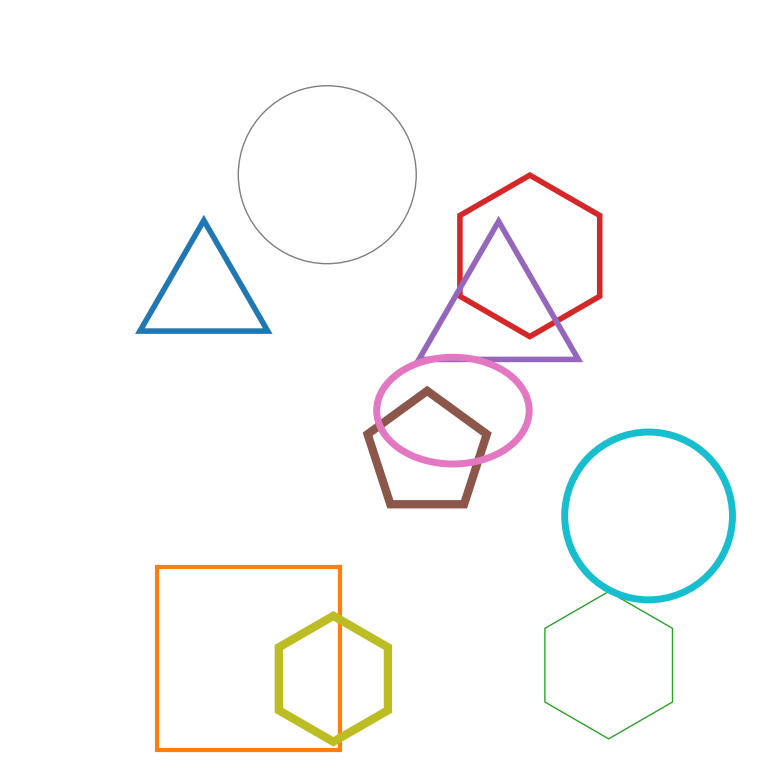[{"shape": "triangle", "thickness": 2, "radius": 0.48, "center": [0.265, 0.618]}, {"shape": "square", "thickness": 1.5, "radius": 0.59, "center": [0.323, 0.144]}, {"shape": "hexagon", "thickness": 0.5, "radius": 0.48, "center": [0.79, 0.136]}, {"shape": "hexagon", "thickness": 2, "radius": 0.52, "center": [0.688, 0.668]}, {"shape": "triangle", "thickness": 2, "radius": 0.6, "center": [0.648, 0.593]}, {"shape": "pentagon", "thickness": 3, "radius": 0.41, "center": [0.555, 0.411]}, {"shape": "oval", "thickness": 2.5, "radius": 0.5, "center": [0.588, 0.467]}, {"shape": "circle", "thickness": 0.5, "radius": 0.58, "center": [0.425, 0.773]}, {"shape": "hexagon", "thickness": 3, "radius": 0.41, "center": [0.433, 0.118]}, {"shape": "circle", "thickness": 2.5, "radius": 0.54, "center": [0.842, 0.33]}]